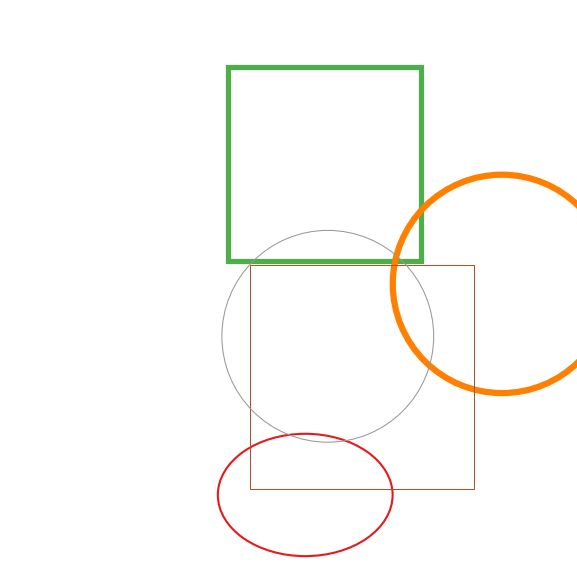[{"shape": "oval", "thickness": 1, "radius": 0.76, "center": [0.529, 0.142]}, {"shape": "square", "thickness": 2.5, "radius": 0.84, "center": [0.562, 0.715]}, {"shape": "circle", "thickness": 3, "radius": 0.95, "center": [0.869, 0.508]}, {"shape": "square", "thickness": 0.5, "radius": 0.97, "center": [0.627, 0.347]}, {"shape": "circle", "thickness": 0.5, "radius": 0.92, "center": [0.568, 0.417]}]